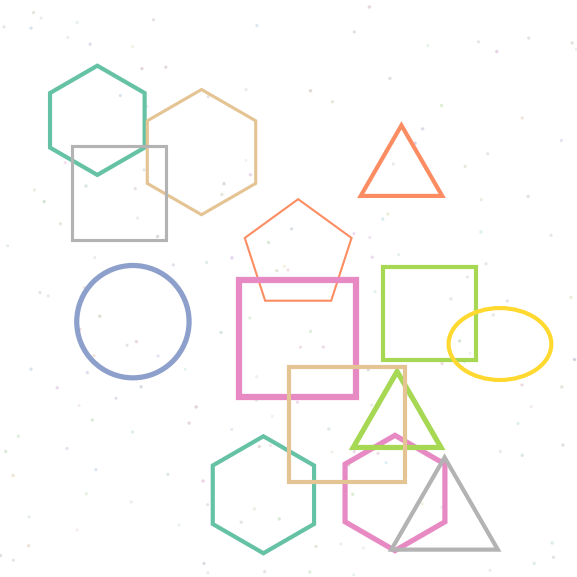[{"shape": "hexagon", "thickness": 2, "radius": 0.47, "center": [0.169, 0.791]}, {"shape": "hexagon", "thickness": 2, "radius": 0.51, "center": [0.456, 0.142]}, {"shape": "pentagon", "thickness": 1, "radius": 0.49, "center": [0.516, 0.557]}, {"shape": "triangle", "thickness": 2, "radius": 0.41, "center": [0.695, 0.701]}, {"shape": "circle", "thickness": 2.5, "radius": 0.49, "center": [0.23, 0.442]}, {"shape": "hexagon", "thickness": 2.5, "radius": 0.5, "center": [0.684, 0.145]}, {"shape": "square", "thickness": 3, "radius": 0.51, "center": [0.515, 0.413]}, {"shape": "triangle", "thickness": 2.5, "radius": 0.44, "center": [0.688, 0.268]}, {"shape": "square", "thickness": 2, "radius": 0.41, "center": [0.744, 0.456]}, {"shape": "oval", "thickness": 2, "radius": 0.44, "center": [0.866, 0.403]}, {"shape": "square", "thickness": 2, "radius": 0.5, "center": [0.601, 0.265]}, {"shape": "hexagon", "thickness": 1.5, "radius": 0.54, "center": [0.349, 0.736]}, {"shape": "triangle", "thickness": 2, "radius": 0.53, "center": [0.77, 0.101]}, {"shape": "square", "thickness": 1.5, "radius": 0.41, "center": [0.206, 0.665]}]